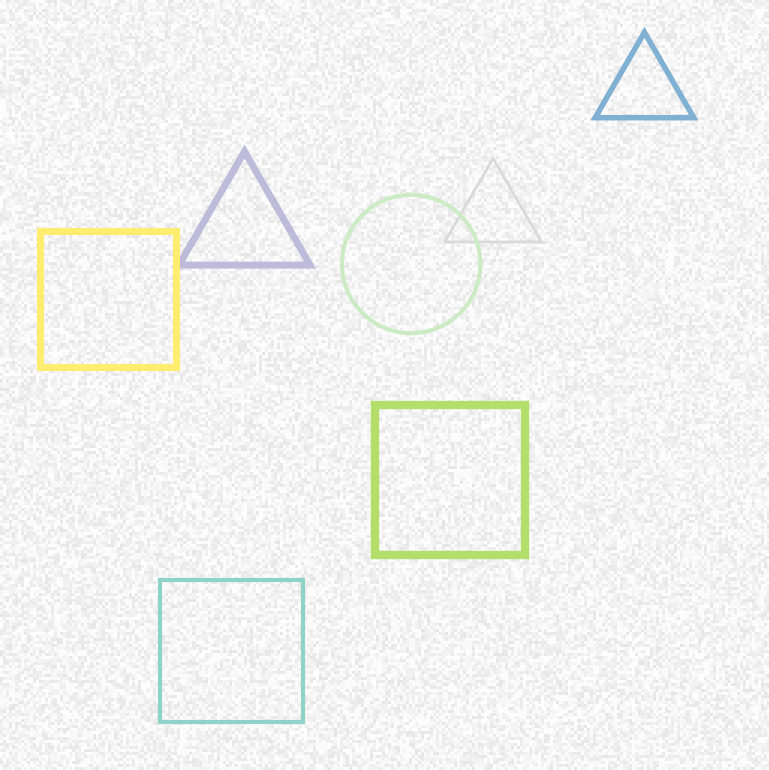[{"shape": "square", "thickness": 1.5, "radius": 0.46, "center": [0.301, 0.155]}, {"shape": "triangle", "thickness": 2.5, "radius": 0.49, "center": [0.318, 0.705]}, {"shape": "triangle", "thickness": 2, "radius": 0.37, "center": [0.837, 0.884]}, {"shape": "square", "thickness": 3, "radius": 0.49, "center": [0.584, 0.377]}, {"shape": "triangle", "thickness": 1, "radius": 0.36, "center": [0.64, 0.722]}, {"shape": "circle", "thickness": 1.5, "radius": 0.45, "center": [0.534, 0.657]}, {"shape": "square", "thickness": 2.5, "radius": 0.44, "center": [0.14, 0.612]}]